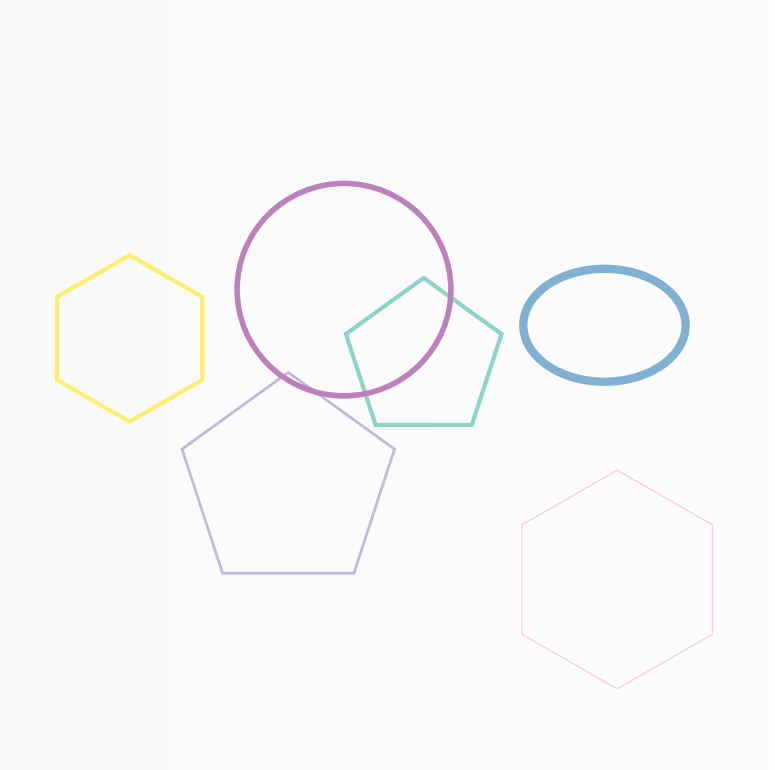[{"shape": "pentagon", "thickness": 1.5, "radius": 0.53, "center": [0.547, 0.534]}, {"shape": "pentagon", "thickness": 1, "radius": 0.72, "center": [0.372, 0.372]}, {"shape": "oval", "thickness": 3, "radius": 0.52, "center": [0.78, 0.578]}, {"shape": "hexagon", "thickness": 0.5, "radius": 0.71, "center": [0.796, 0.247]}, {"shape": "circle", "thickness": 2, "radius": 0.69, "center": [0.444, 0.624]}, {"shape": "hexagon", "thickness": 1.5, "radius": 0.54, "center": [0.167, 0.561]}]